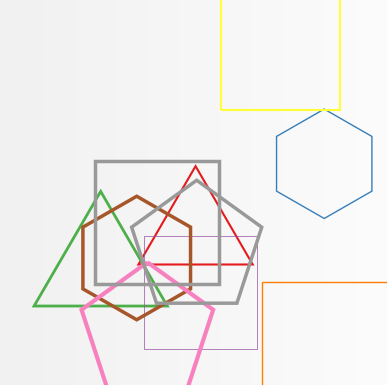[{"shape": "triangle", "thickness": 1.5, "radius": 0.85, "center": [0.505, 0.398]}, {"shape": "hexagon", "thickness": 1, "radius": 0.71, "center": [0.837, 0.575]}, {"shape": "triangle", "thickness": 2, "radius": 0.99, "center": [0.26, 0.304]}, {"shape": "square", "thickness": 0.5, "radius": 0.73, "center": [0.517, 0.241]}, {"shape": "square", "thickness": 1, "radius": 0.83, "center": [0.841, 0.103]}, {"shape": "square", "thickness": 1.5, "radius": 0.77, "center": [0.724, 0.868]}, {"shape": "hexagon", "thickness": 2.5, "radius": 0.8, "center": [0.353, 0.33]}, {"shape": "pentagon", "thickness": 3, "radius": 0.89, "center": [0.38, 0.14]}, {"shape": "square", "thickness": 2.5, "radius": 0.8, "center": [0.405, 0.422]}, {"shape": "pentagon", "thickness": 2.5, "radius": 0.88, "center": [0.508, 0.355]}]